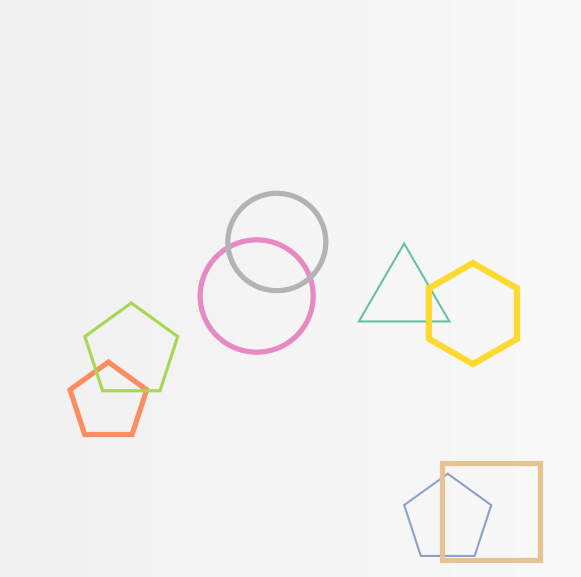[{"shape": "triangle", "thickness": 1, "radius": 0.45, "center": [0.695, 0.487]}, {"shape": "pentagon", "thickness": 2.5, "radius": 0.35, "center": [0.186, 0.303]}, {"shape": "pentagon", "thickness": 1, "radius": 0.39, "center": [0.77, 0.1]}, {"shape": "circle", "thickness": 2.5, "radius": 0.49, "center": [0.442, 0.487]}, {"shape": "pentagon", "thickness": 1.5, "radius": 0.42, "center": [0.226, 0.39]}, {"shape": "hexagon", "thickness": 3, "radius": 0.44, "center": [0.814, 0.456]}, {"shape": "square", "thickness": 2.5, "radius": 0.42, "center": [0.845, 0.114]}, {"shape": "circle", "thickness": 2.5, "radius": 0.42, "center": [0.476, 0.58]}]